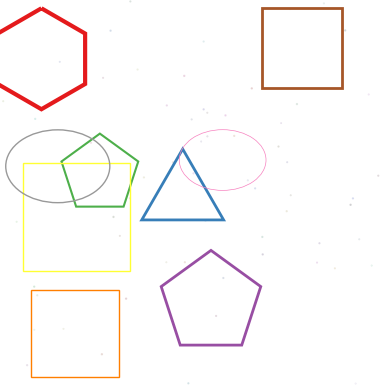[{"shape": "hexagon", "thickness": 3, "radius": 0.66, "center": [0.108, 0.847]}, {"shape": "triangle", "thickness": 2, "radius": 0.61, "center": [0.475, 0.49]}, {"shape": "pentagon", "thickness": 1.5, "radius": 0.52, "center": [0.259, 0.548]}, {"shape": "pentagon", "thickness": 2, "radius": 0.68, "center": [0.548, 0.214]}, {"shape": "square", "thickness": 1, "radius": 0.57, "center": [0.194, 0.135]}, {"shape": "square", "thickness": 1, "radius": 0.7, "center": [0.198, 0.436]}, {"shape": "square", "thickness": 2, "radius": 0.52, "center": [0.784, 0.875]}, {"shape": "oval", "thickness": 0.5, "radius": 0.56, "center": [0.578, 0.584]}, {"shape": "oval", "thickness": 1, "radius": 0.68, "center": [0.15, 0.568]}]